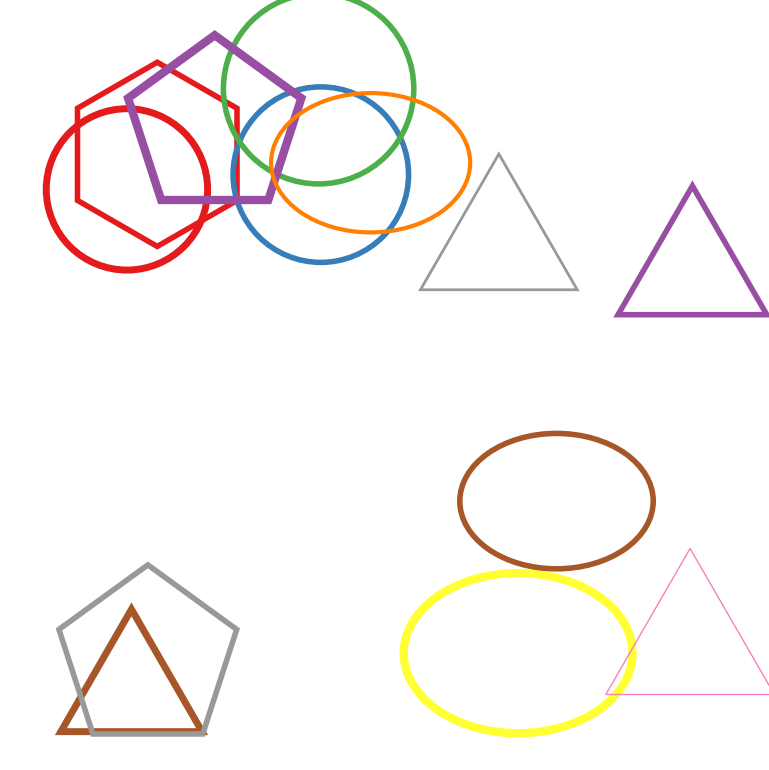[{"shape": "circle", "thickness": 2.5, "radius": 0.52, "center": [0.165, 0.754]}, {"shape": "hexagon", "thickness": 2, "radius": 0.6, "center": [0.204, 0.8]}, {"shape": "circle", "thickness": 2, "radius": 0.57, "center": [0.417, 0.773]}, {"shape": "circle", "thickness": 2, "radius": 0.62, "center": [0.414, 0.885]}, {"shape": "triangle", "thickness": 2, "radius": 0.56, "center": [0.899, 0.647]}, {"shape": "pentagon", "thickness": 3, "radius": 0.59, "center": [0.279, 0.836]}, {"shape": "oval", "thickness": 1.5, "radius": 0.65, "center": [0.481, 0.789]}, {"shape": "oval", "thickness": 3, "radius": 0.74, "center": [0.673, 0.152]}, {"shape": "triangle", "thickness": 2.5, "radius": 0.53, "center": [0.171, 0.103]}, {"shape": "oval", "thickness": 2, "radius": 0.63, "center": [0.723, 0.349]}, {"shape": "triangle", "thickness": 0.5, "radius": 0.63, "center": [0.896, 0.161]}, {"shape": "triangle", "thickness": 1, "radius": 0.59, "center": [0.648, 0.682]}, {"shape": "pentagon", "thickness": 2, "radius": 0.61, "center": [0.192, 0.145]}]